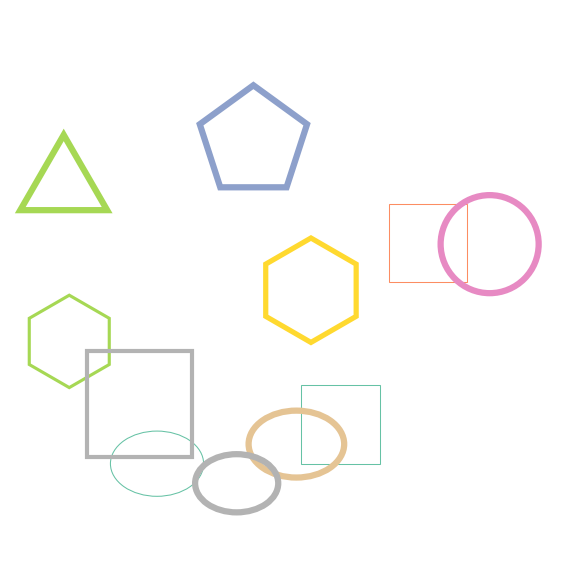[{"shape": "oval", "thickness": 0.5, "radius": 0.4, "center": [0.272, 0.196]}, {"shape": "square", "thickness": 0.5, "radius": 0.34, "center": [0.589, 0.264]}, {"shape": "square", "thickness": 0.5, "radius": 0.34, "center": [0.741, 0.578]}, {"shape": "pentagon", "thickness": 3, "radius": 0.49, "center": [0.439, 0.754]}, {"shape": "circle", "thickness": 3, "radius": 0.42, "center": [0.848, 0.576]}, {"shape": "triangle", "thickness": 3, "radius": 0.43, "center": [0.11, 0.679]}, {"shape": "hexagon", "thickness": 1.5, "radius": 0.4, "center": [0.12, 0.408]}, {"shape": "hexagon", "thickness": 2.5, "radius": 0.45, "center": [0.538, 0.497]}, {"shape": "oval", "thickness": 3, "radius": 0.41, "center": [0.513, 0.23]}, {"shape": "square", "thickness": 2, "radius": 0.46, "center": [0.241, 0.3]}, {"shape": "oval", "thickness": 3, "radius": 0.36, "center": [0.41, 0.162]}]